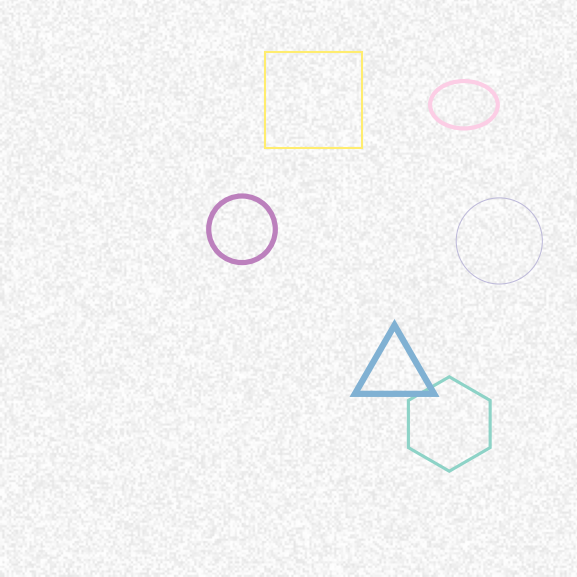[{"shape": "hexagon", "thickness": 1.5, "radius": 0.41, "center": [0.778, 0.265]}, {"shape": "circle", "thickness": 0.5, "radius": 0.37, "center": [0.865, 0.582]}, {"shape": "triangle", "thickness": 3, "radius": 0.4, "center": [0.683, 0.357]}, {"shape": "oval", "thickness": 2, "radius": 0.29, "center": [0.803, 0.818]}, {"shape": "circle", "thickness": 2.5, "radius": 0.29, "center": [0.419, 0.602]}, {"shape": "square", "thickness": 1, "radius": 0.42, "center": [0.543, 0.826]}]